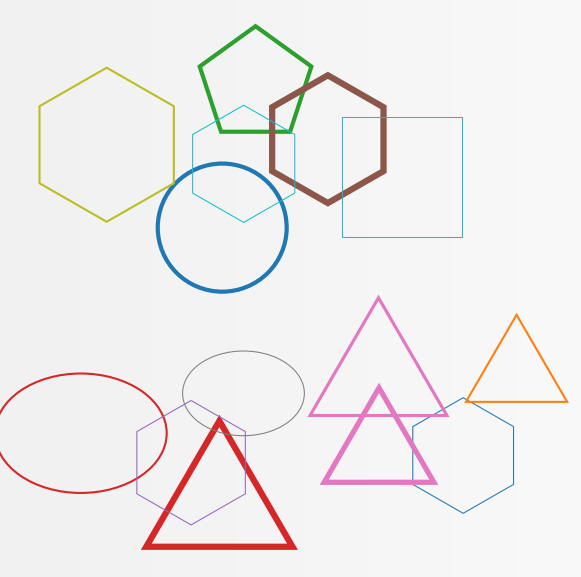[{"shape": "hexagon", "thickness": 0.5, "radius": 0.5, "center": [0.797, 0.21]}, {"shape": "circle", "thickness": 2, "radius": 0.55, "center": [0.382, 0.605]}, {"shape": "triangle", "thickness": 1, "radius": 0.5, "center": [0.889, 0.354]}, {"shape": "pentagon", "thickness": 2, "radius": 0.51, "center": [0.44, 0.853]}, {"shape": "oval", "thickness": 1, "radius": 0.74, "center": [0.139, 0.249]}, {"shape": "triangle", "thickness": 3, "radius": 0.73, "center": [0.377, 0.125]}, {"shape": "hexagon", "thickness": 0.5, "radius": 0.54, "center": [0.329, 0.198]}, {"shape": "hexagon", "thickness": 3, "radius": 0.55, "center": [0.564, 0.758]}, {"shape": "triangle", "thickness": 2.5, "radius": 0.54, "center": [0.652, 0.219]}, {"shape": "triangle", "thickness": 1.5, "radius": 0.68, "center": [0.651, 0.348]}, {"shape": "oval", "thickness": 0.5, "radius": 0.52, "center": [0.419, 0.318]}, {"shape": "hexagon", "thickness": 1, "radius": 0.67, "center": [0.184, 0.749]}, {"shape": "square", "thickness": 0.5, "radius": 0.52, "center": [0.691, 0.692]}, {"shape": "hexagon", "thickness": 0.5, "radius": 0.51, "center": [0.419, 0.715]}]